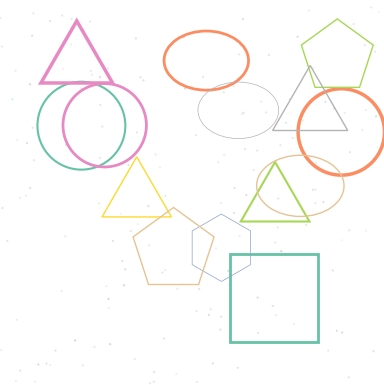[{"shape": "square", "thickness": 2, "radius": 0.57, "center": [0.713, 0.226]}, {"shape": "circle", "thickness": 1.5, "radius": 0.57, "center": [0.211, 0.674]}, {"shape": "circle", "thickness": 2.5, "radius": 0.56, "center": [0.886, 0.657]}, {"shape": "oval", "thickness": 2, "radius": 0.55, "center": [0.536, 0.843]}, {"shape": "hexagon", "thickness": 0.5, "radius": 0.44, "center": [0.575, 0.356]}, {"shape": "triangle", "thickness": 2.5, "radius": 0.54, "center": [0.199, 0.838]}, {"shape": "circle", "thickness": 2, "radius": 0.54, "center": [0.272, 0.675]}, {"shape": "triangle", "thickness": 1.5, "radius": 0.51, "center": [0.715, 0.476]}, {"shape": "pentagon", "thickness": 1, "radius": 0.49, "center": [0.876, 0.853]}, {"shape": "triangle", "thickness": 1, "radius": 0.52, "center": [0.355, 0.489]}, {"shape": "oval", "thickness": 1, "radius": 0.57, "center": [0.78, 0.517]}, {"shape": "pentagon", "thickness": 1, "radius": 0.55, "center": [0.451, 0.35]}, {"shape": "oval", "thickness": 0.5, "radius": 0.52, "center": [0.619, 0.713]}, {"shape": "triangle", "thickness": 1, "radius": 0.56, "center": [0.806, 0.717]}]